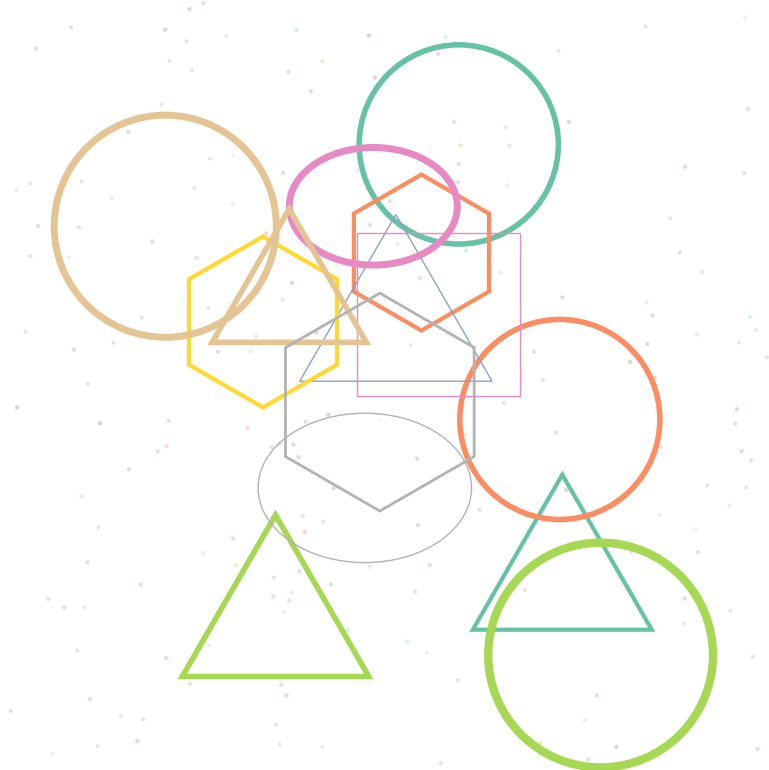[{"shape": "triangle", "thickness": 1.5, "radius": 0.67, "center": [0.73, 0.249]}, {"shape": "circle", "thickness": 2, "radius": 0.65, "center": [0.596, 0.812]}, {"shape": "circle", "thickness": 2, "radius": 0.65, "center": [0.727, 0.455]}, {"shape": "hexagon", "thickness": 1.5, "radius": 0.51, "center": [0.547, 0.672]}, {"shape": "triangle", "thickness": 0.5, "radius": 0.72, "center": [0.514, 0.577]}, {"shape": "oval", "thickness": 2.5, "radius": 0.55, "center": [0.485, 0.732]}, {"shape": "square", "thickness": 0.5, "radius": 0.53, "center": [0.569, 0.591]}, {"shape": "triangle", "thickness": 2, "radius": 0.7, "center": [0.358, 0.191]}, {"shape": "circle", "thickness": 3, "radius": 0.73, "center": [0.78, 0.149]}, {"shape": "hexagon", "thickness": 1.5, "radius": 0.55, "center": [0.342, 0.582]}, {"shape": "triangle", "thickness": 2, "radius": 0.58, "center": [0.376, 0.613]}, {"shape": "circle", "thickness": 2.5, "radius": 0.72, "center": [0.215, 0.706]}, {"shape": "oval", "thickness": 0.5, "radius": 0.69, "center": [0.474, 0.366]}, {"shape": "hexagon", "thickness": 1, "radius": 0.71, "center": [0.493, 0.478]}]